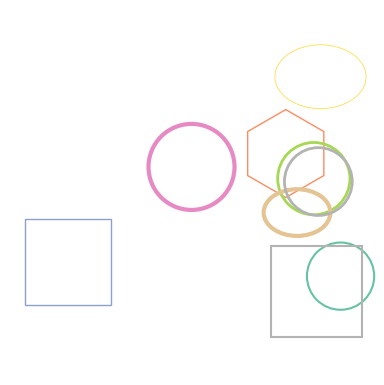[{"shape": "circle", "thickness": 1.5, "radius": 0.44, "center": [0.885, 0.283]}, {"shape": "hexagon", "thickness": 1, "radius": 0.57, "center": [0.742, 0.601]}, {"shape": "square", "thickness": 1, "radius": 0.56, "center": [0.177, 0.32]}, {"shape": "circle", "thickness": 3, "radius": 0.56, "center": [0.497, 0.566]}, {"shape": "circle", "thickness": 2, "radius": 0.47, "center": [0.815, 0.536]}, {"shape": "oval", "thickness": 0.5, "radius": 0.59, "center": [0.832, 0.801]}, {"shape": "oval", "thickness": 3, "radius": 0.43, "center": [0.771, 0.448]}, {"shape": "square", "thickness": 1.5, "radius": 0.59, "center": [0.821, 0.243]}, {"shape": "circle", "thickness": 2, "radius": 0.44, "center": [0.827, 0.528]}]